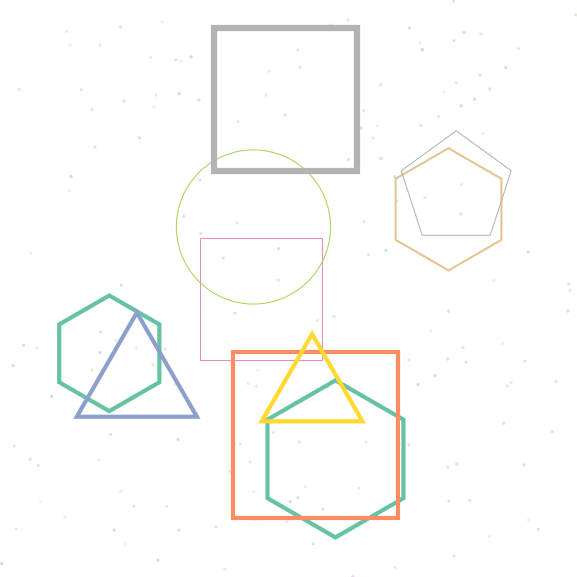[{"shape": "hexagon", "thickness": 2, "radius": 0.5, "center": [0.189, 0.387]}, {"shape": "hexagon", "thickness": 2, "radius": 0.68, "center": [0.581, 0.205]}, {"shape": "square", "thickness": 2, "radius": 0.71, "center": [0.547, 0.246]}, {"shape": "triangle", "thickness": 2, "radius": 0.6, "center": [0.237, 0.338]}, {"shape": "square", "thickness": 0.5, "radius": 0.53, "center": [0.452, 0.481]}, {"shape": "circle", "thickness": 0.5, "radius": 0.67, "center": [0.439, 0.606]}, {"shape": "triangle", "thickness": 2, "radius": 0.5, "center": [0.54, 0.32]}, {"shape": "hexagon", "thickness": 1, "radius": 0.53, "center": [0.777, 0.637]}, {"shape": "pentagon", "thickness": 0.5, "radius": 0.5, "center": [0.79, 0.673]}, {"shape": "square", "thickness": 3, "radius": 0.62, "center": [0.494, 0.827]}]